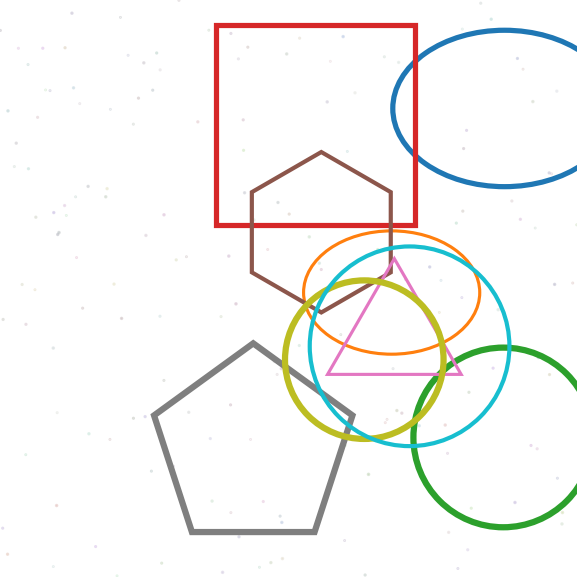[{"shape": "oval", "thickness": 2.5, "radius": 0.97, "center": [0.874, 0.811]}, {"shape": "oval", "thickness": 1.5, "radius": 0.76, "center": [0.678, 0.493]}, {"shape": "circle", "thickness": 3, "radius": 0.78, "center": [0.871, 0.242]}, {"shape": "square", "thickness": 2.5, "radius": 0.87, "center": [0.546, 0.782]}, {"shape": "hexagon", "thickness": 2, "radius": 0.69, "center": [0.556, 0.597]}, {"shape": "triangle", "thickness": 1.5, "radius": 0.67, "center": [0.683, 0.418]}, {"shape": "pentagon", "thickness": 3, "radius": 0.9, "center": [0.439, 0.224]}, {"shape": "circle", "thickness": 3, "radius": 0.69, "center": [0.631, 0.376]}, {"shape": "circle", "thickness": 2, "radius": 0.86, "center": [0.709, 0.4]}]